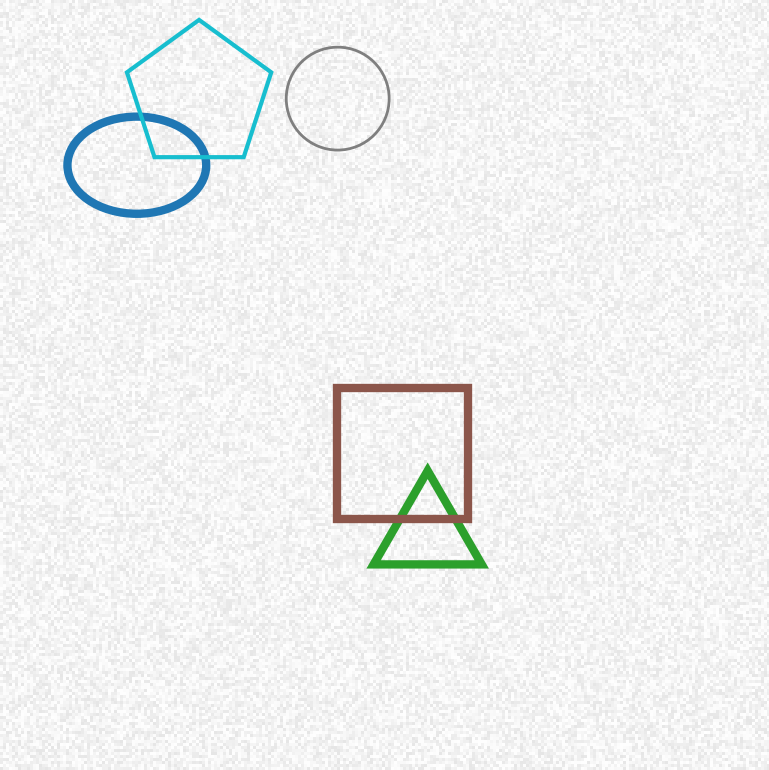[{"shape": "oval", "thickness": 3, "radius": 0.45, "center": [0.178, 0.785]}, {"shape": "triangle", "thickness": 3, "radius": 0.41, "center": [0.555, 0.308]}, {"shape": "square", "thickness": 3, "radius": 0.43, "center": [0.522, 0.411]}, {"shape": "circle", "thickness": 1, "radius": 0.33, "center": [0.439, 0.872]}, {"shape": "pentagon", "thickness": 1.5, "radius": 0.49, "center": [0.259, 0.876]}]